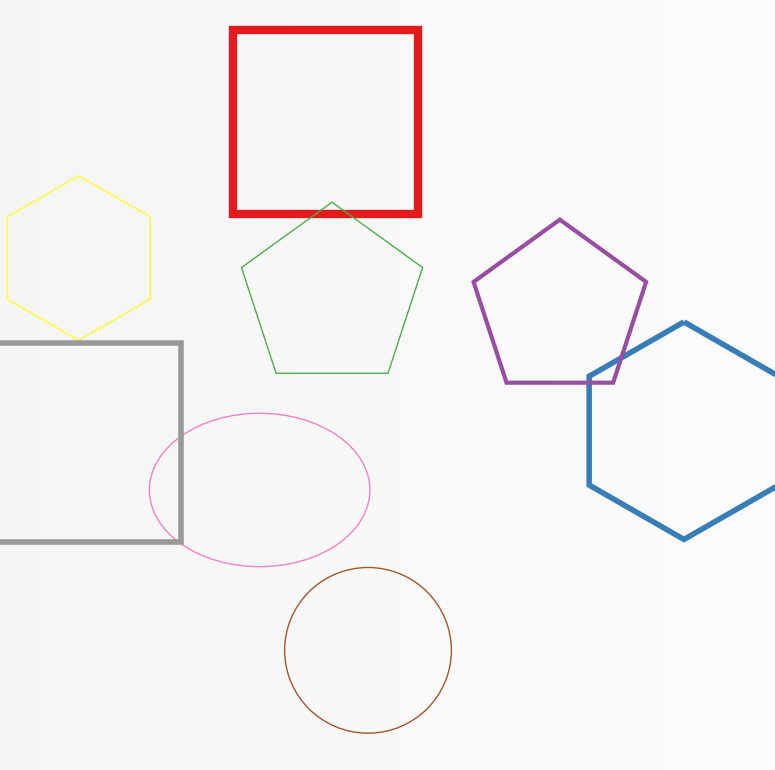[{"shape": "square", "thickness": 3, "radius": 0.6, "center": [0.42, 0.841]}, {"shape": "hexagon", "thickness": 2, "radius": 0.71, "center": [0.883, 0.441]}, {"shape": "pentagon", "thickness": 0.5, "radius": 0.61, "center": [0.428, 0.615]}, {"shape": "pentagon", "thickness": 1.5, "radius": 0.59, "center": [0.722, 0.598]}, {"shape": "hexagon", "thickness": 0.5, "radius": 0.53, "center": [0.102, 0.665]}, {"shape": "circle", "thickness": 0.5, "radius": 0.54, "center": [0.475, 0.155]}, {"shape": "oval", "thickness": 0.5, "radius": 0.71, "center": [0.335, 0.364]}, {"shape": "square", "thickness": 2, "radius": 0.65, "center": [0.104, 0.425]}]